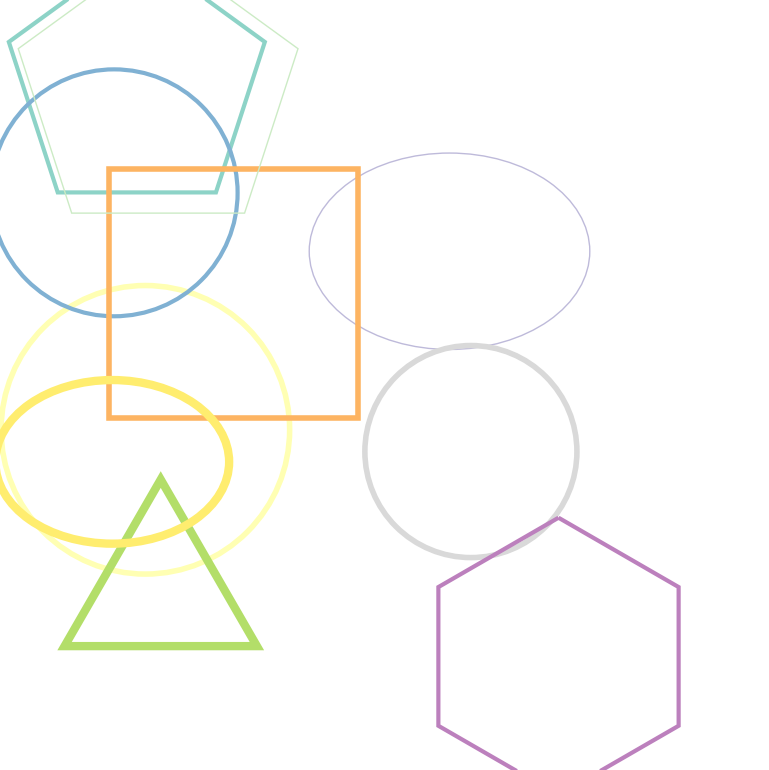[{"shape": "pentagon", "thickness": 1.5, "radius": 0.87, "center": [0.178, 0.892]}, {"shape": "circle", "thickness": 2, "radius": 0.94, "center": [0.189, 0.442]}, {"shape": "oval", "thickness": 0.5, "radius": 0.91, "center": [0.584, 0.674]}, {"shape": "circle", "thickness": 1.5, "radius": 0.8, "center": [0.148, 0.75]}, {"shape": "square", "thickness": 2, "radius": 0.81, "center": [0.303, 0.619]}, {"shape": "triangle", "thickness": 3, "radius": 0.72, "center": [0.209, 0.233]}, {"shape": "circle", "thickness": 2, "radius": 0.69, "center": [0.612, 0.414]}, {"shape": "hexagon", "thickness": 1.5, "radius": 0.9, "center": [0.725, 0.147]}, {"shape": "pentagon", "thickness": 0.5, "radius": 0.95, "center": [0.205, 0.878]}, {"shape": "oval", "thickness": 3, "radius": 0.76, "center": [0.146, 0.4]}]